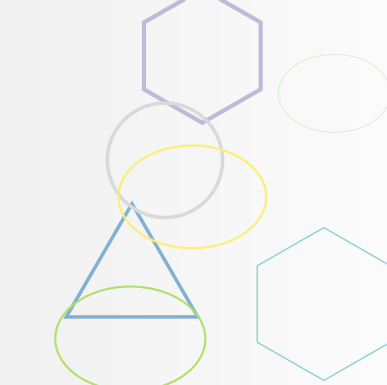[{"shape": "hexagon", "thickness": 1, "radius": 0.99, "center": [0.836, 0.21]}, {"shape": "hexagon", "thickness": 3, "radius": 0.87, "center": [0.522, 0.855]}, {"shape": "triangle", "thickness": 2.5, "radius": 0.98, "center": [0.341, 0.275]}, {"shape": "oval", "thickness": 1.5, "radius": 0.97, "center": [0.336, 0.12]}, {"shape": "circle", "thickness": 2.5, "radius": 0.74, "center": [0.426, 0.584]}, {"shape": "oval", "thickness": 0.5, "radius": 0.72, "center": [0.863, 0.757]}, {"shape": "oval", "thickness": 1.5, "radius": 0.95, "center": [0.496, 0.489]}]